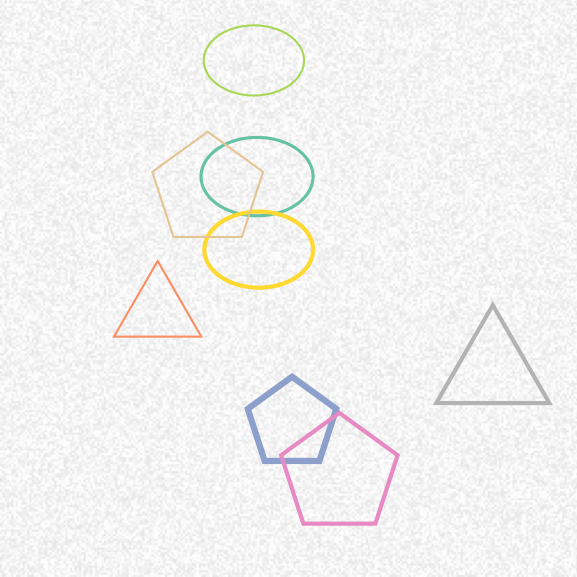[{"shape": "oval", "thickness": 1.5, "radius": 0.48, "center": [0.445, 0.693]}, {"shape": "triangle", "thickness": 1, "radius": 0.44, "center": [0.273, 0.46]}, {"shape": "pentagon", "thickness": 3, "radius": 0.4, "center": [0.506, 0.266]}, {"shape": "pentagon", "thickness": 2, "radius": 0.53, "center": [0.588, 0.178]}, {"shape": "oval", "thickness": 1, "radius": 0.43, "center": [0.44, 0.895]}, {"shape": "oval", "thickness": 2, "radius": 0.47, "center": [0.448, 0.567]}, {"shape": "pentagon", "thickness": 1, "radius": 0.5, "center": [0.36, 0.67]}, {"shape": "triangle", "thickness": 2, "radius": 0.57, "center": [0.853, 0.358]}]